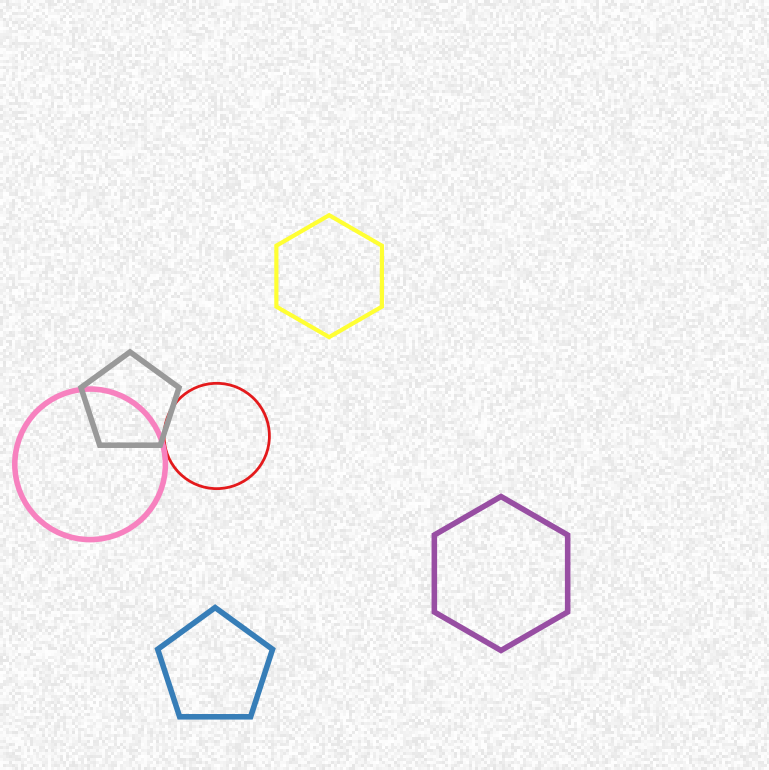[{"shape": "circle", "thickness": 1, "radius": 0.34, "center": [0.281, 0.434]}, {"shape": "pentagon", "thickness": 2, "radius": 0.39, "center": [0.279, 0.133]}, {"shape": "hexagon", "thickness": 2, "radius": 0.5, "center": [0.651, 0.255]}, {"shape": "hexagon", "thickness": 1.5, "radius": 0.4, "center": [0.427, 0.641]}, {"shape": "circle", "thickness": 2, "radius": 0.49, "center": [0.117, 0.397]}, {"shape": "pentagon", "thickness": 2, "radius": 0.33, "center": [0.169, 0.476]}]